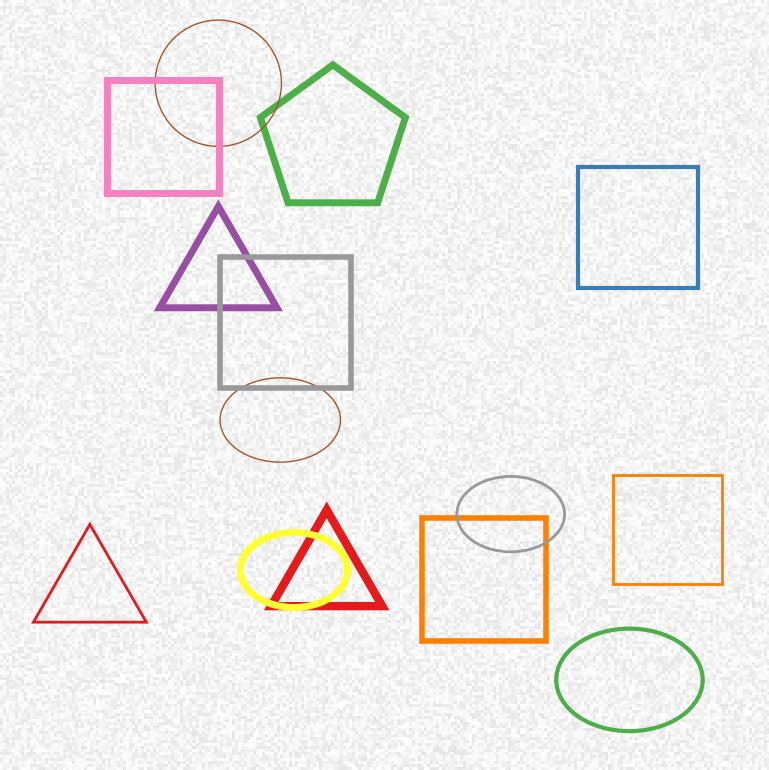[{"shape": "triangle", "thickness": 3, "radius": 0.42, "center": [0.424, 0.254]}, {"shape": "triangle", "thickness": 1, "radius": 0.42, "center": [0.117, 0.234]}, {"shape": "square", "thickness": 1.5, "radius": 0.39, "center": [0.829, 0.705]}, {"shape": "pentagon", "thickness": 2.5, "radius": 0.5, "center": [0.432, 0.817]}, {"shape": "oval", "thickness": 1.5, "radius": 0.48, "center": [0.817, 0.117]}, {"shape": "triangle", "thickness": 2.5, "radius": 0.44, "center": [0.284, 0.644]}, {"shape": "square", "thickness": 1, "radius": 0.35, "center": [0.866, 0.312]}, {"shape": "square", "thickness": 2, "radius": 0.4, "center": [0.629, 0.247]}, {"shape": "oval", "thickness": 2.5, "radius": 0.35, "center": [0.382, 0.26]}, {"shape": "oval", "thickness": 0.5, "radius": 0.39, "center": [0.364, 0.455]}, {"shape": "circle", "thickness": 0.5, "radius": 0.41, "center": [0.283, 0.892]}, {"shape": "square", "thickness": 2.5, "radius": 0.37, "center": [0.212, 0.823]}, {"shape": "square", "thickness": 2, "radius": 0.42, "center": [0.371, 0.581]}, {"shape": "oval", "thickness": 1, "radius": 0.35, "center": [0.663, 0.332]}]